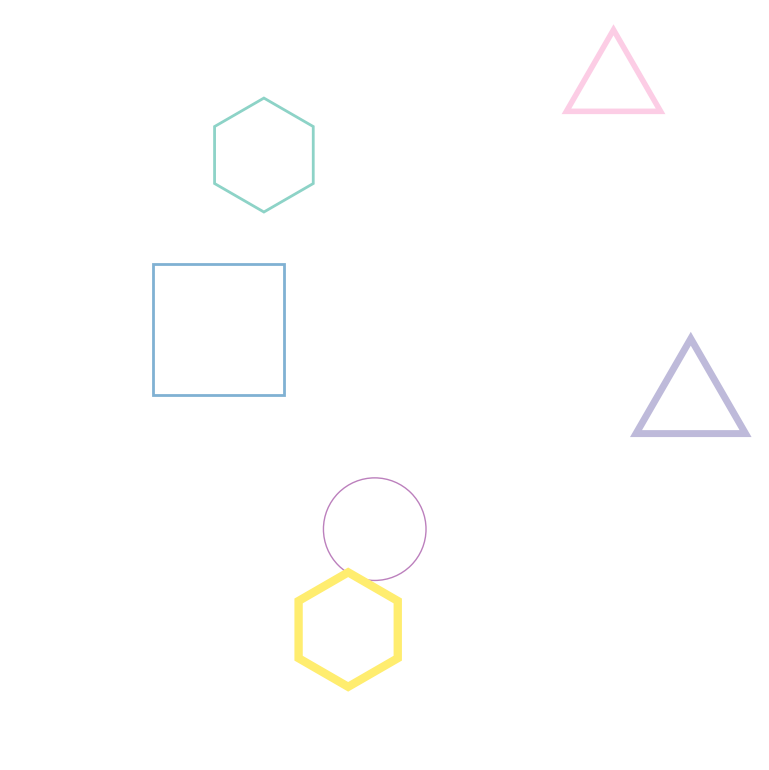[{"shape": "hexagon", "thickness": 1, "radius": 0.37, "center": [0.343, 0.799]}, {"shape": "triangle", "thickness": 2.5, "radius": 0.41, "center": [0.897, 0.478]}, {"shape": "square", "thickness": 1, "radius": 0.43, "center": [0.284, 0.572]}, {"shape": "triangle", "thickness": 2, "radius": 0.35, "center": [0.797, 0.891]}, {"shape": "circle", "thickness": 0.5, "radius": 0.33, "center": [0.487, 0.313]}, {"shape": "hexagon", "thickness": 3, "radius": 0.37, "center": [0.452, 0.182]}]